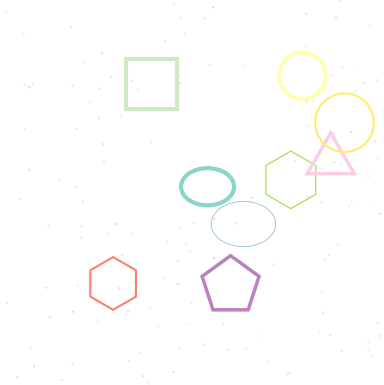[{"shape": "oval", "thickness": 3, "radius": 0.34, "center": [0.539, 0.515]}, {"shape": "circle", "thickness": 3, "radius": 0.3, "center": [0.785, 0.804]}, {"shape": "hexagon", "thickness": 1.5, "radius": 0.34, "center": [0.294, 0.264]}, {"shape": "oval", "thickness": 0.5, "radius": 0.42, "center": [0.632, 0.418]}, {"shape": "hexagon", "thickness": 1, "radius": 0.37, "center": [0.755, 0.533]}, {"shape": "triangle", "thickness": 2.5, "radius": 0.35, "center": [0.859, 0.584]}, {"shape": "pentagon", "thickness": 2.5, "radius": 0.39, "center": [0.599, 0.258]}, {"shape": "square", "thickness": 3, "radius": 0.33, "center": [0.393, 0.781]}, {"shape": "circle", "thickness": 1.5, "radius": 0.38, "center": [0.895, 0.681]}]